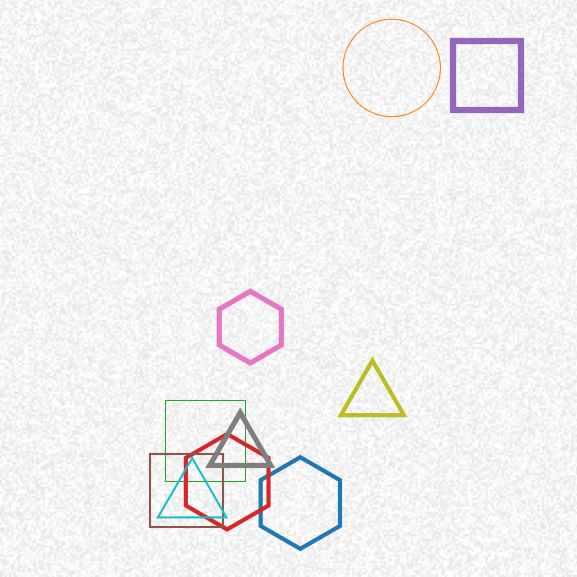[{"shape": "hexagon", "thickness": 2, "radius": 0.4, "center": [0.52, 0.128]}, {"shape": "circle", "thickness": 0.5, "radius": 0.42, "center": [0.678, 0.881]}, {"shape": "square", "thickness": 0.5, "radius": 0.35, "center": [0.355, 0.236]}, {"shape": "hexagon", "thickness": 2, "radius": 0.41, "center": [0.393, 0.165]}, {"shape": "square", "thickness": 3, "radius": 0.3, "center": [0.843, 0.869]}, {"shape": "square", "thickness": 1, "radius": 0.32, "center": [0.322, 0.15]}, {"shape": "hexagon", "thickness": 2.5, "radius": 0.31, "center": [0.433, 0.433]}, {"shape": "triangle", "thickness": 2.5, "radius": 0.31, "center": [0.416, 0.224]}, {"shape": "triangle", "thickness": 2, "radius": 0.31, "center": [0.645, 0.312]}, {"shape": "triangle", "thickness": 1, "radius": 0.34, "center": [0.333, 0.137]}]